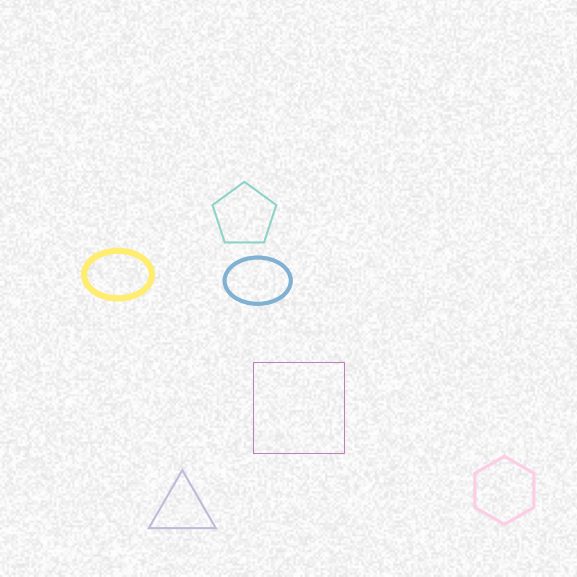[{"shape": "pentagon", "thickness": 1, "radius": 0.29, "center": [0.423, 0.626]}, {"shape": "triangle", "thickness": 1, "radius": 0.33, "center": [0.316, 0.118]}, {"shape": "oval", "thickness": 2, "radius": 0.29, "center": [0.446, 0.513]}, {"shape": "hexagon", "thickness": 1.5, "radius": 0.29, "center": [0.873, 0.15]}, {"shape": "square", "thickness": 0.5, "radius": 0.39, "center": [0.516, 0.294]}, {"shape": "oval", "thickness": 3, "radius": 0.29, "center": [0.204, 0.524]}]